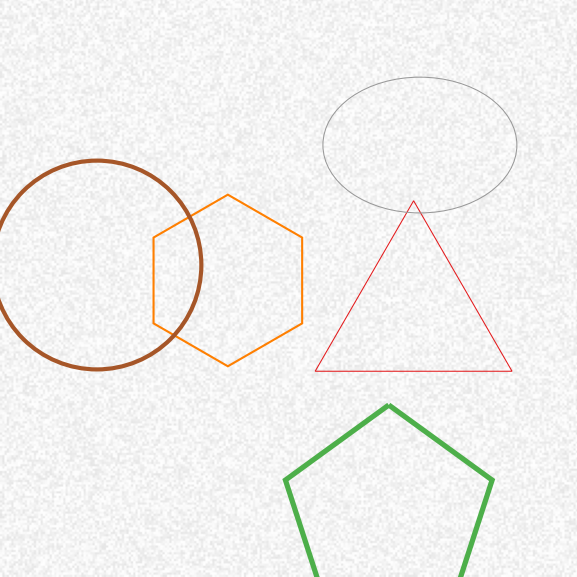[{"shape": "triangle", "thickness": 0.5, "radius": 0.98, "center": [0.716, 0.455]}, {"shape": "pentagon", "thickness": 2.5, "radius": 0.94, "center": [0.673, 0.11]}, {"shape": "hexagon", "thickness": 1, "radius": 0.74, "center": [0.395, 0.513]}, {"shape": "circle", "thickness": 2, "radius": 0.9, "center": [0.168, 0.54]}, {"shape": "oval", "thickness": 0.5, "radius": 0.84, "center": [0.727, 0.748]}]